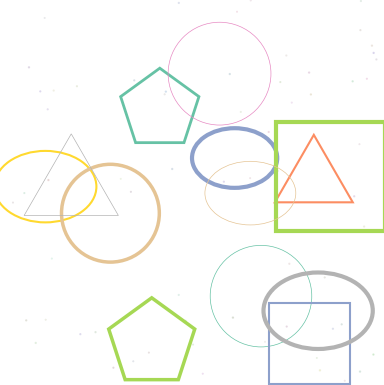[{"shape": "circle", "thickness": 0.5, "radius": 0.66, "center": [0.678, 0.231]}, {"shape": "pentagon", "thickness": 2, "radius": 0.53, "center": [0.415, 0.716]}, {"shape": "triangle", "thickness": 1.5, "radius": 0.58, "center": [0.815, 0.533]}, {"shape": "oval", "thickness": 3, "radius": 0.55, "center": [0.609, 0.59]}, {"shape": "square", "thickness": 1.5, "radius": 0.53, "center": [0.805, 0.107]}, {"shape": "circle", "thickness": 0.5, "radius": 0.67, "center": [0.57, 0.809]}, {"shape": "square", "thickness": 3, "radius": 0.71, "center": [0.858, 0.542]}, {"shape": "pentagon", "thickness": 2.5, "radius": 0.59, "center": [0.394, 0.109]}, {"shape": "oval", "thickness": 1.5, "radius": 0.66, "center": [0.118, 0.515]}, {"shape": "circle", "thickness": 2.5, "radius": 0.64, "center": [0.287, 0.446]}, {"shape": "oval", "thickness": 0.5, "radius": 0.59, "center": [0.65, 0.498]}, {"shape": "triangle", "thickness": 0.5, "radius": 0.71, "center": [0.185, 0.511]}, {"shape": "oval", "thickness": 3, "radius": 0.71, "center": [0.826, 0.193]}]